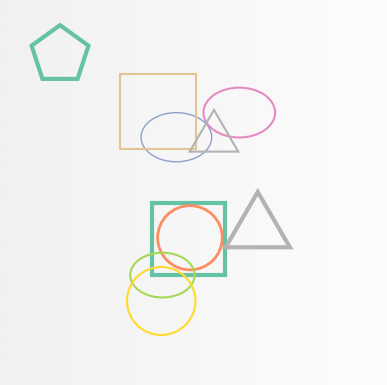[{"shape": "pentagon", "thickness": 3, "radius": 0.39, "center": [0.155, 0.857]}, {"shape": "square", "thickness": 3, "radius": 0.47, "center": [0.486, 0.379]}, {"shape": "circle", "thickness": 2, "radius": 0.42, "center": [0.49, 0.382]}, {"shape": "oval", "thickness": 1, "radius": 0.46, "center": [0.455, 0.644]}, {"shape": "oval", "thickness": 1.5, "radius": 0.46, "center": [0.618, 0.708]}, {"shape": "oval", "thickness": 1.5, "radius": 0.42, "center": [0.419, 0.285]}, {"shape": "circle", "thickness": 1.5, "radius": 0.44, "center": [0.416, 0.218]}, {"shape": "square", "thickness": 1.5, "radius": 0.49, "center": [0.409, 0.71]}, {"shape": "triangle", "thickness": 3, "radius": 0.48, "center": [0.665, 0.406]}, {"shape": "triangle", "thickness": 1.5, "radius": 0.36, "center": [0.552, 0.642]}]